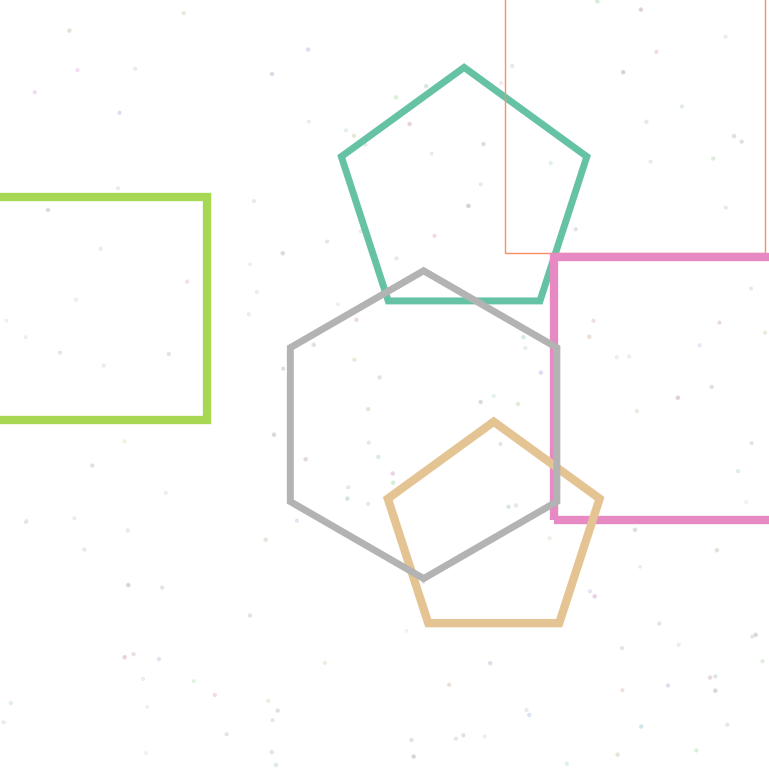[{"shape": "pentagon", "thickness": 2.5, "radius": 0.84, "center": [0.603, 0.745]}, {"shape": "square", "thickness": 0.5, "radius": 0.84, "center": [0.825, 0.84]}, {"shape": "square", "thickness": 3, "radius": 0.85, "center": [0.89, 0.496]}, {"shape": "square", "thickness": 3, "radius": 0.73, "center": [0.124, 0.6]}, {"shape": "pentagon", "thickness": 3, "radius": 0.72, "center": [0.641, 0.308]}, {"shape": "hexagon", "thickness": 2.5, "radius": 1.0, "center": [0.55, 0.449]}]